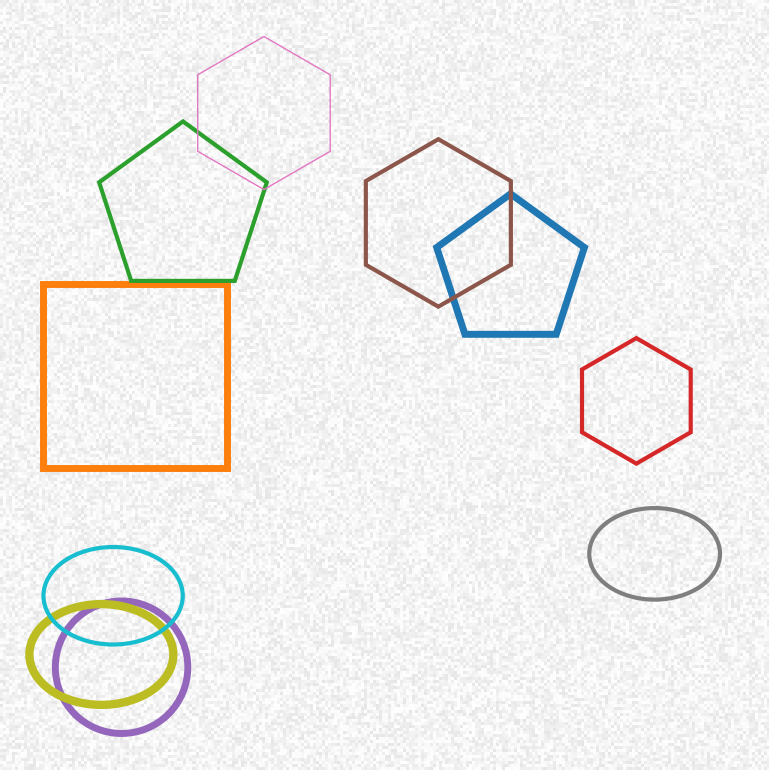[{"shape": "pentagon", "thickness": 2.5, "radius": 0.5, "center": [0.663, 0.647]}, {"shape": "square", "thickness": 2.5, "radius": 0.6, "center": [0.176, 0.511]}, {"shape": "pentagon", "thickness": 1.5, "radius": 0.57, "center": [0.238, 0.728]}, {"shape": "hexagon", "thickness": 1.5, "radius": 0.41, "center": [0.826, 0.479]}, {"shape": "circle", "thickness": 2.5, "radius": 0.43, "center": [0.158, 0.133]}, {"shape": "hexagon", "thickness": 1.5, "radius": 0.54, "center": [0.569, 0.71]}, {"shape": "hexagon", "thickness": 0.5, "radius": 0.5, "center": [0.343, 0.853]}, {"shape": "oval", "thickness": 1.5, "radius": 0.42, "center": [0.85, 0.281]}, {"shape": "oval", "thickness": 3, "radius": 0.47, "center": [0.132, 0.15]}, {"shape": "oval", "thickness": 1.5, "radius": 0.45, "center": [0.147, 0.226]}]